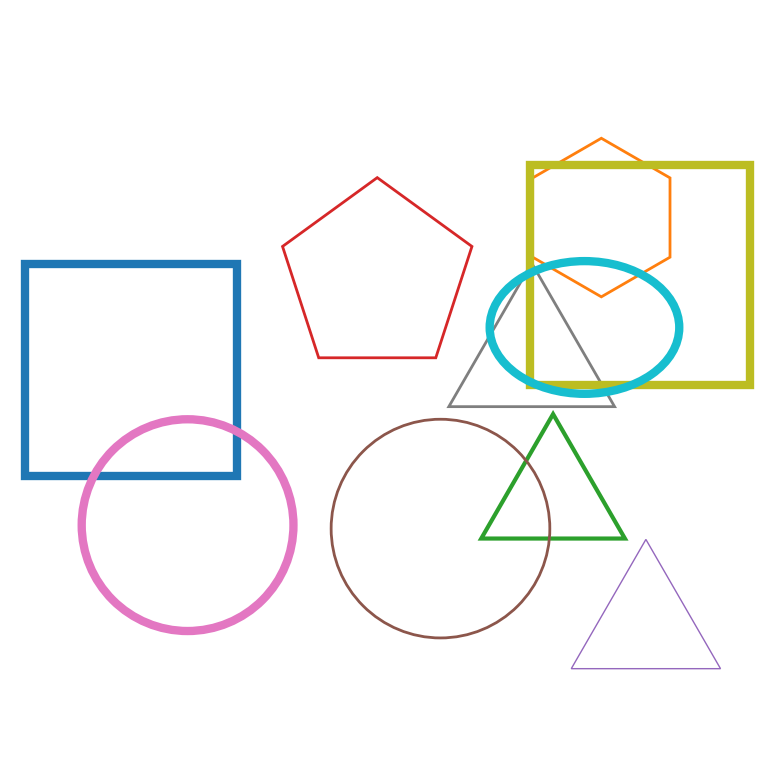[{"shape": "square", "thickness": 3, "radius": 0.69, "center": [0.17, 0.519]}, {"shape": "hexagon", "thickness": 1, "radius": 0.51, "center": [0.781, 0.717]}, {"shape": "triangle", "thickness": 1.5, "radius": 0.54, "center": [0.718, 0.354]}, {"shape": "pentagon", "thickness": 1, "radius": 0.65, "center": [0.49, 0.64]}, {"shape": "triangle", "thickness": 0.5, "radius": 0.56, "center": [0.839, 0.188]}, {"shape": "circle", "thickness": 1, "radius": 0.71, "center": [0.572, 0.314]}, {"shape": "circle", "thickness": 3, "radius": 0.69, "center": [0.244, 0.318]}, {"shape": "triangle", "thickness": 1, "radius": 0.62, "center": [0.691, 0.534]}, {"shape": "square", "thickness": 3, "radius": 0.71, "center": [0.831, 0.643]}, {"shape": "oval", "thickness": 3, "radius": 0.62, "center": [0.759, 0.575]}]